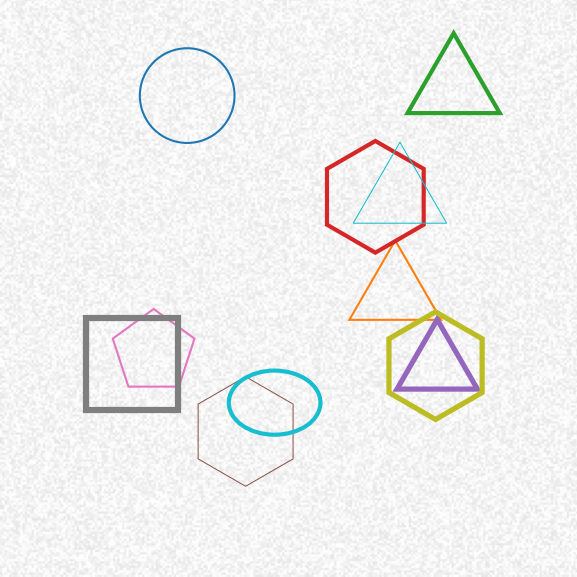[{"shape": "circle", "thickness": 1, "radius": 0.41, "center": [0.324, 0.834]}, {"shape": "triangle", "thickness": 1, "radius": 0.46, "center": [0.684, 0.491]}, {"shape": "triangle", "thickness": 2, "radius": 0.46, "center": [0.786, 0.849]}, {"shape": "hexagon", "thickness": 2, "radius": 0.48, "center": [0.65, 0.658]}, {"shape": "triangle", "thickness": 2.5, "radius": 0.4, "center": [0.757, 0.366]}, {"shape": "hexagon", "thickness": 0.5, "radius": 0.47, "center": [0.425, 0.252]}, {"shape": "pentagon", "thickness": 1, "radius": 0.37, "center": [0.266, 0.39]}, {"shape": "square", "thickness": 3, "radius": 0.4, "center": [0.229, 0.368]}, {"shape": "hexagon", "thickness": 2.5, "radius": 0.47, "center": [0.754, 0.366]}, {"shape": "oval", "thickness": 2, "radius": 0.4, "center": [0.476, 0.302]}, {"shape": "triangle", "thickness": 0.5, "radius": 0.47, "center": [0.693, 0.659]}]